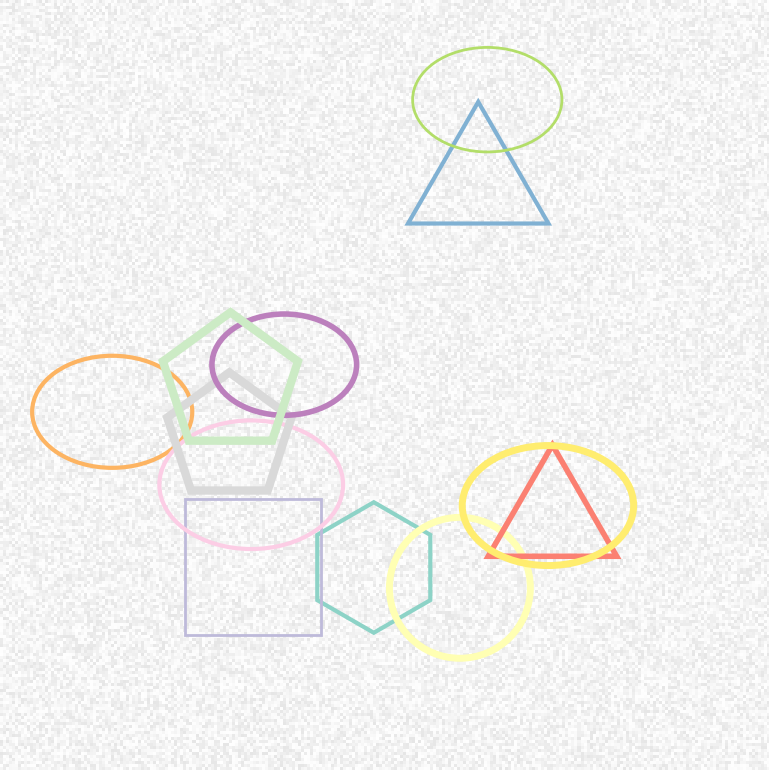[{"shape": "hexagon", "thickness": 1.5, "radius": 0.42, "center": [0.485, 0.263]}, {"shape": "circle", "thickness": 2.5, "radius": 0.46, "center": [0.597, 0.237]}, {"shape": "square", "thickness": 1, "radius": 0.44, "center": [0.329, 0.263]}, {"shape": "triangle", "thickness": 2, "radius": 0.48, "center": [0.717, 0.326]}, {"shape": "triangle", "thickness": 1.5, "radius": 0.53, "center": [0.621, 0.762]}, {"shape": "oval", "thickness": 1.5, "radius": 0.52, "center": [0.146, 0.465]}, {"shape": "oval", "thickness": 1, "radius": 0.48, "center": [0.633, 0.871]}, {"shape": "oval", "thickness": 1.5, "radius": 0.6, "center": [0.326, 0.37]}, {"shape": "pentagon", "thickness": 3, "radius": 0.42, "center": [0.298, 0.432]}, {"shape": "oval", "thickness": 2, "radius": 0.47, "center": [0.369, 0.526]}, {"shape": "pentagon", "thickness": 3, "radius": 0.46, "center": [0.299, 0.502]}, {"shape": "oval", "thickness": 2.5, "radius": 0.56, "center": [0.712, 0.343]}]